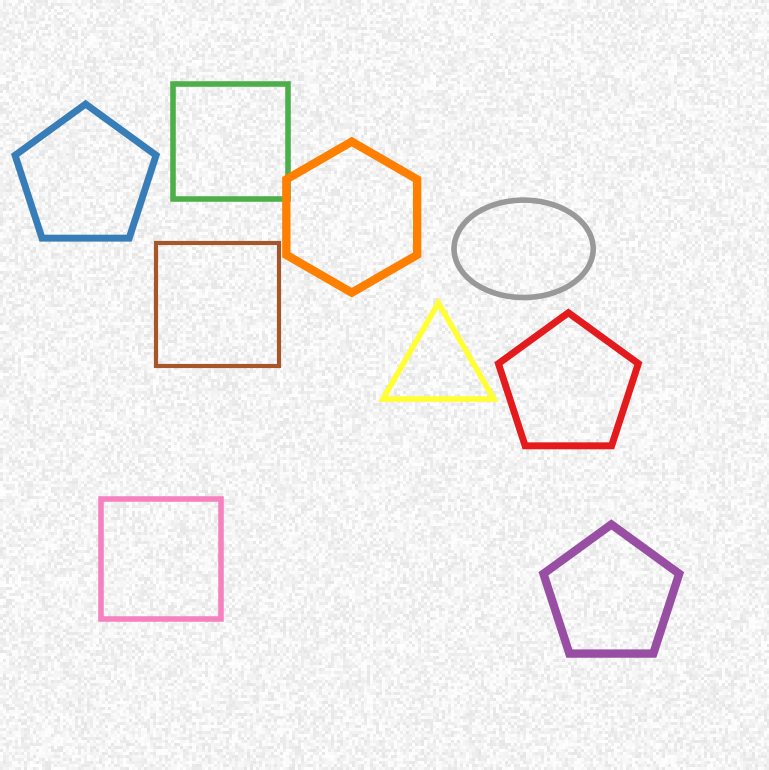[{"shape": "pentagon", "thickness": 2.5, "radius": 0.48, "center": [0.738, 0.498]}, {"shape": "pentagon", "thickness": 2.5, "radius": 0.48, "center": [0.111, 0.769]}, {"shape": "square", "thickness": 2, "radius": 0.38, "center": [0.3, 0.816]}, {"shape": "pentagon", "thickness": 3, "radius": 0.46, "center": [0.794, 0.226]}, {"shape": "hexagon", "thickness": 3, "radius": 0.49, "center": [0.457, 0.718]}, {"shape": "triangle", "thickness": 2, "radius": 0.42, "center": [0.569, 0.523]}, {"shape": "square", "thickness": 1.5, "radius": 0.4, "center": [0.282, 0.604]}, {"shape": "square", "thickness": 2, "radius": 0.39, "center": [0.209, 0.274]}, {"shape": "oval", "thickness": 2, "radius": 0.45, "center": [0.68, 0.677]}]